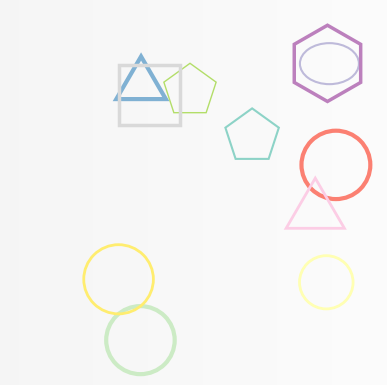[{"shape": "pentagon", "thickness": 1.5, "radius": 0.36, "center": [0.651, 0.646]}, {"shape": "circle", "thickness": 2, "radius": 0.35, "center": [0.842, 0.267]}, {"shape": "oval", "thickness": 1.5, "radius": 0.38, "center": [0.85, 0.835]}, {"shape": "circle", "thickness": 3, "radius": 0.44, "center": [0.867, 0.572]}, {"shape": "triangle", "thickness": 3, "radius": 0.37, "center": [0.364, 0.78]}, {"shape": "pentagon", "thickness": 1, "radius": 0.35, "center": [0.49, 0.765]}, {"shape": "triangle", "thickness": 2, "radius": 0.43, "center": [0.814, 0.45]}, {"shape": "square", "thickness": 2.5, "radius": 0.39, "center": [0.386, 0.753]}, {"shape": "hexagon", "thickness": 2.5, "radius": 0.49, "center": [0.845, 0.835]}, {"shape": "circle", "thickness": 3, "radius": 0.44, "center": [0.362, 0.117]}, {"shape": "circle", "thickness": 2, "radius": 0.45, "center": [0.306, 0.275]}]